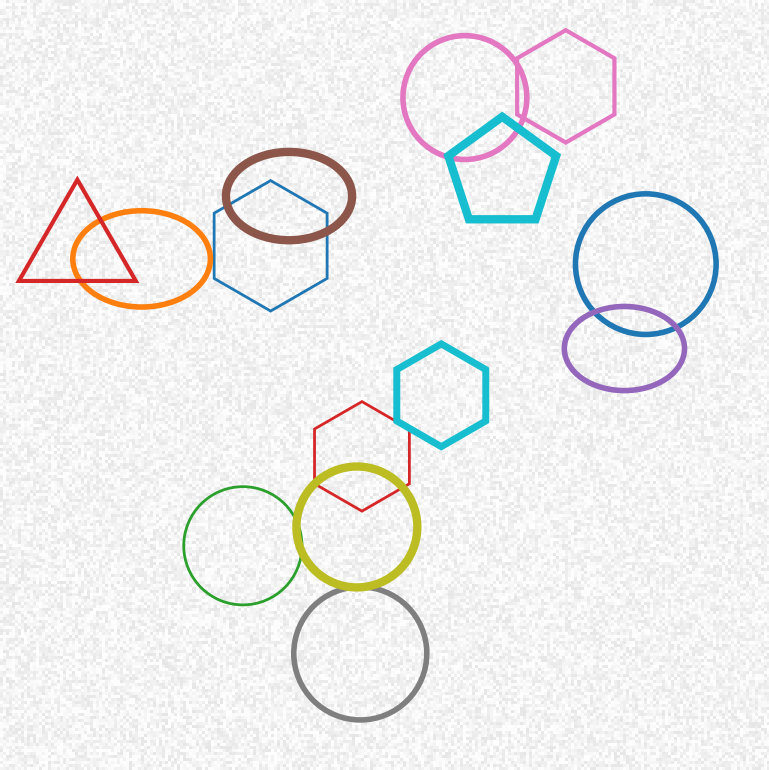[{"shape": "circle", "thickness": 2, "radius": 0.46, "center": [0.839, 0.657]}, {"shape": "hexagon", "thickness": 1, "radius": 0.42, "center": [0.351, 0.681]}, {"shape": "oval", "thickness": 2, "radius": 0.45, "center": [0.184, 0.664]}, {"shape": "circle", "thickness": 1, "radius": 0.38, "center": [0.315, 0.291]}, {"shape": "hexagon", "thickness": 1, "radius": 0.36, "center": [0.47, 0.407]}, {"shape": "triangle", "thickness": 1.5, "radius": 0.44, "center": [0.1, 0.679]}, {"shape": "oval", "thickness": 2, "radius": 0.39, "center": [0.811, 0.547]}, {"shape": "oval", "thickness": 3, "radius": 0.41, "center": [0.375, 0.745]}, {"shape": "hexagon", "thickness": 1.5, "radius": 0.36, "center": [0.735, 0.888]}, {"shape": "circle", "thickness": 2, "radius": 0.4, "center": [0.604, 0.873]}, {"shape": "circle", "thickness": 2, "radius": 0.43, "center": [0.468, 0.151]}, {"shape": "circle", "thickness": 3, "radius": 0.39, "center": [0.463, 0.316]}, {"shape": "hexagon", "thickness": 2.5, "radius": 0.33, "center": [0.573, 0.487]}, {"shape": "pentagon", "thickness": 3, "radius": 0.37, "center": [0.652, 0.775]}]